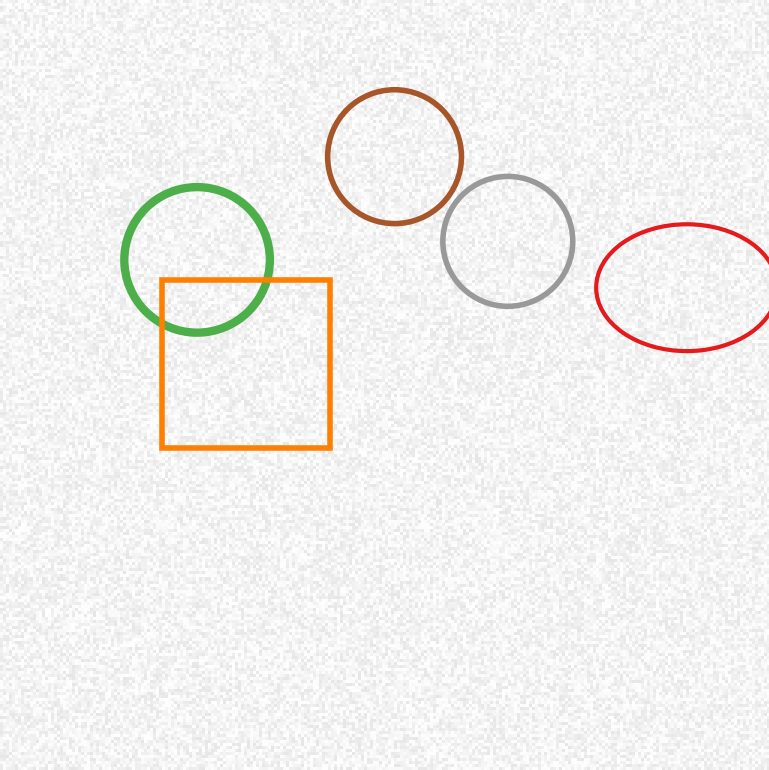[{"shape": "oval", "thickness": 1.5, "radius": 0.59, "center": [0.892, 0.626]}, {"shape": "circle", "thickness": 3, "radius": 0.47, "center": [0.256, 0.663]}, {"shape": "square", "thickness": 2, "radius": 0.54, "center": [0.32, 0.527]}, {"shape": "circle", "thickness": 2, "radius": 0.43, "center": [0.512, 0.797]}, {"shape": "circle", "thickness": 2, "radius": 0.42, "center": [0.659, 0.687]}]